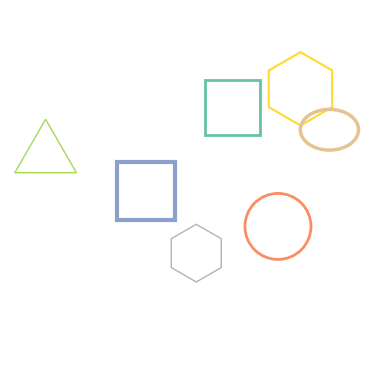[{"shape": "square", "thickness": 2, "radius": 0.36, "center": [0.603, 0.721]}, {"shape": "circle", "thickness": 2, "radius": 0.43, "center": [0.722, 0.412]}, {"shape": "square", "thickness": 3, "radius": 0.38, "center": [0.379, 0.504]}, {"shape": "triangle", "thickness": 1, "radius": 0.46, "center": [0.118, 0.598]}, {"shape": "hexagon", "thickness": 1.5, "radius": 0.48, "center": [0.78, 0.769]}, {"shape": "oval", "thickness": 2.5, "radius": 0.38, "center": [0.856, 0.663]}, {"shape": "hexagon", "thickness": 1, "radius": 0.37, "center": [0.51, 0.342]}]